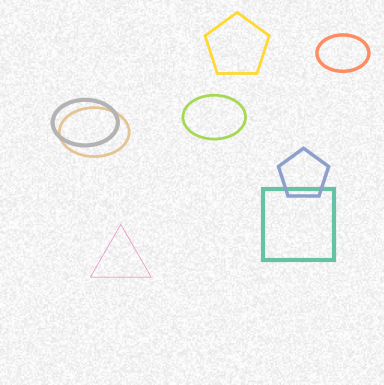[{"shape": "square", "thickness": 3, "radius": 0.46, "center": [0.775, 0.417]}, {"shape": "oval", "thickness": 2.5, "radius": 0.34, "center": [0.891, 0.862]}, {"shape": "pentagon", "thickness": 2.5, "radius": 0.34, "center": [0.788, 0.546]}, {"shape": "triangle", "thickness": 0.5, "radius": 0.46, "center": [0.314, 0.326]}, {"shape": "oval", "thickness": 2, "radius": 0.41, "center": [0.556, 0.696]}, {"shape": "pentagon", "thickness": 2, "radius": 0.44, "center": [0.616, 0.88]}, {"shape": "oval", "thickness": 2, "radius": 0.45, "center": [0.245, 0.657]}, {"shape": "oval", "thickness": 3, "radius": 0.42, "center": [0.221, 0.682]}]